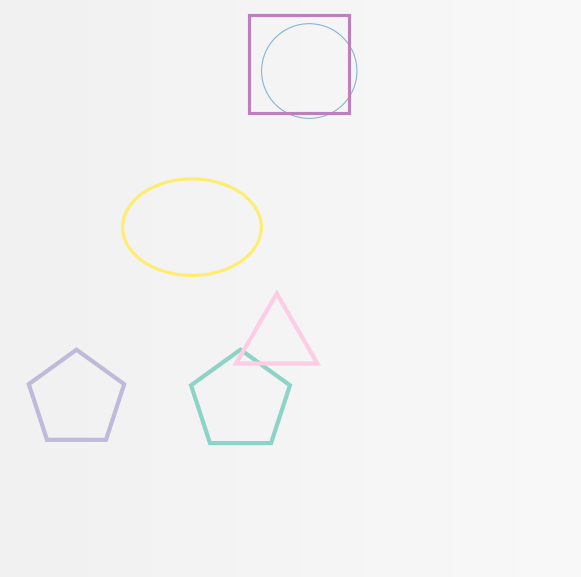[{"shape": "pentagon", "thickness": 2, "radius": 0.45, "center": [0.414, 0.304]}, {"shape": "pentagon", "thickness": 2, "radius": 0.43, "center": [0.132, 0.307]}, {"shape": "circle", "thickness": 0.5, "radius": 0.41, "center": [0.532, 0.876]}, {"shape": "triangle", "thickness": 2, "radius": 0.4, "center": [0.476, 0.41]}, {"shape": "square", "thickness": 1.5, "radius": 0.43, "center": [0.514, 0.888]}, {"shape": "oval", "thickness": 1.5, "radius": 0.6, "center": [0.33, 0.606]}]